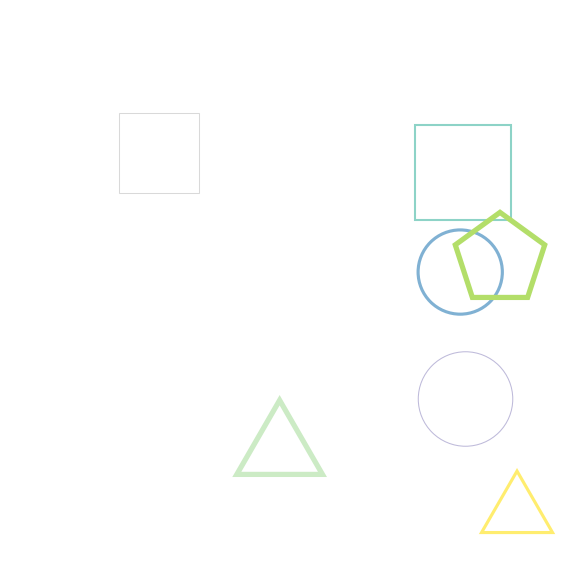[{"shape": "square", "thickness": 1, "radius": 0.41, "center": [0.802, 0.7]}, {"shape": "circle", "thickness": 0.5, "radius": 0.41, "center": [0.806, 0.308]}, {"shape": "circle", "thickness": 1.5, "radius": 0.36, "center": [0.797, 0.528]}, {"shape": "pentagon", "thickness": 2.5, "radius": 0.41, "center": [0.866, 0.55]}, {"shape": "square", "thickness": 0.5, "radius": 0.34, "center": [0.275, 0.735]}, {"shape": "triangle", "thickness": 2.5, "radius": 0.43, "center": [0.484, 0.22]}, {"shape": "triangle", "thickness": 1.5, "radius": 0.35, "center": [0.895, 0.112]}]